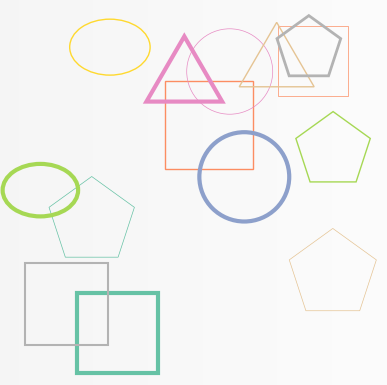[{"shape": "square", "thickness": 3, "radius": 0.52, "center": [0.304, 0.136]}, {"shape": "pentagon", "thickness": 0.5, "radius": 0.58, "center": [0.237, 0.426]}, {"shape": "square", "thickness": 0.5, "radius": 0.45, "center": [0.807, 0.842]}, {"shape": "square", "thickness": 1, "radius": 0.57, "center": [0.54, 0.676]}, {"shape": "circle", "thickness": 3, "radius": 0.58, "center": [0.63, 0.541]}, {"shape": "triangle", "thickness": 3, "radius": 0.56, "center": [0.476, 0.793]}, {"shape": "circle", "thickness": 0.5, "radius": 0.55, "center": [0.593, 0.814]}, {"shape": "oval", "thickness": 3, "radius": 0.49, "center": [0.104, 0.506]}, {"shape": "pentagon", "thickness": 1, "radius": 0.5, "center": [0.86, 0.609]}, {"shape": "oval", "thickness": 1, "radius": 0.52, "center": [0.284, 0.878]}, {"shape": "triangle", "thickness": 1, "radius": 0.56, "center": [0.714, 0.83]}, {"shape": "pentagon", "thickness": 0.5, "radius": 0.59, "center": [0.859, 0.288]}, {"shape": "pentagon", "thickness": 2, "radius": 0.43, "center": [0.797, 0.873]}, {"shape": "square", "thickness": 1.5, "radius": 0.53, "center": [0.171, 0.21]}]